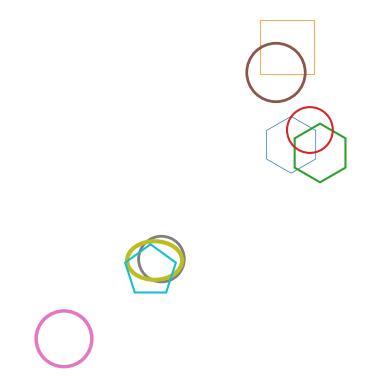[{"shape": "hexagon", "thickness": 0.5, "radius": 0.37, "center": [0.756, 0.624]}, {"shape": "square", "thickness": 0.5, "radius": 0.35, "center": [0.746, 0.877]}, {"shape": "hexagon", "thickness": 1.5, "radius": 0.38, "center": [0.831, 0.603]}, {"shape": "circle", "thickness": 1.5, "radius": 0.3, "center": [0.805, 0.662]}, {"shape": "circle", "thickness": 2, "radius": 0.38, "center": [0.717, 0.812]}, {"shape": "circle", "thickness": 2.5, "radius": 0.36, "center": [0.166, 0.12]}, {"shape": "circle", "thickness": 2, "radius": 0.3, "center": [0.419, 0.327]}, {"shape": "oval", "thickness": 3, "radius": 0.36, "center": [0.402, 0.323]}, {"shape": "pentagon", "thickness": 1.5, "radius": 0.35, "center": [0.391, 0.296]}]